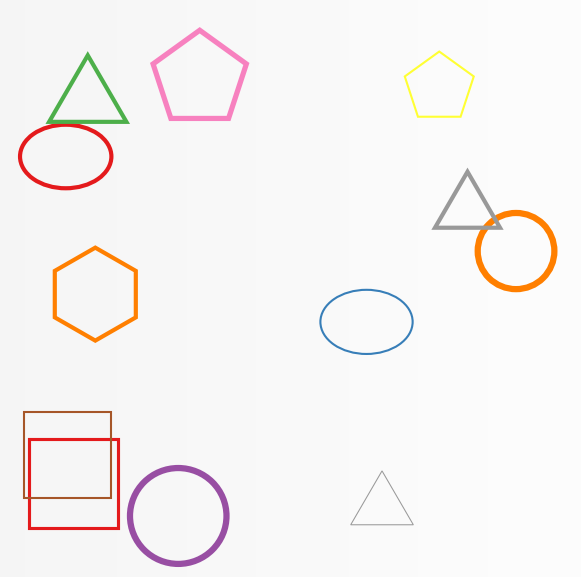[{"shape": "square", "thickness": 1.5, "radius": 0.38, "center": [0.126, 0.162]}, {"shape": "oval", "thickness": 2, "radius": 0.39, "center": [0.113, 0.728]}, {"shape": "oval", "thickness": 1, "radius": 0.4, "center": [0.631, 0.442]}, {"shape": "triangle", "thickness": 2, "radius": 0.38, "center": [0.151, 0.827]}, {"shape": "circle", "thickness": 3, "radius": 0.42, "center": [0.307, 0.106]}, {"shape": "circle", "thickness": 3, "radius": 0.33, "center": [0.888, 0.564]}, {"shape": "hexagon", "thickness": 2, "radius": 0.4, "center": [0.164, 0.49]}, {"shape": "pentagon", "thickness": 1, "radius": 0.31, "center": [0.756, 0.847]}, {"shape": "square", "thickness": 1, "radius": 0.38, "center": [0.117, 0.211]}, {"shape": "pentagon", "thickness": 2.5, "radius": 0.42, "center": [0.344, 0.862]}, {"shape": "triangle", "thickness": 2, "radius": 0.32, "center": [0.804, 0.637]}, {"shape": "triangle", "thickness": 0.5, "radius": 0.31, "center": [0.657, 0.122]}]